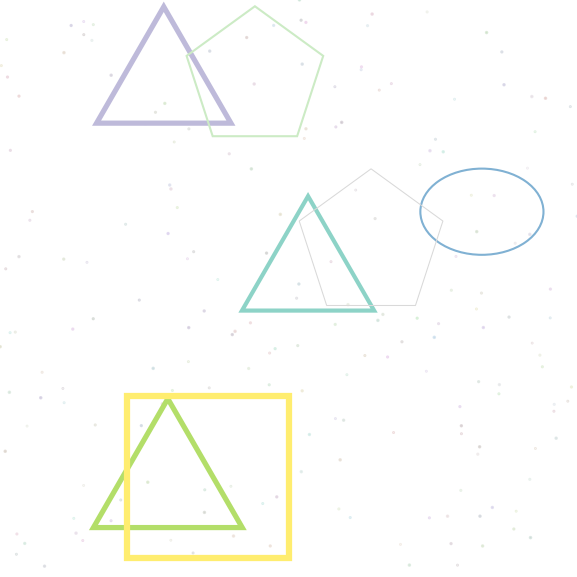[{"shape": "triangle", "thickness": 2, "radius": 0.66, "center": [0.533, 0.527]}, {"shape": "triangle", "thickness": 2.5, "radius": 0.67, "center": [0.284, 0.853]}, {"shape": "oval", "thickness": 1, "radius": 0.53, "center": [0.834, 0.633]}, {"shape": "triangle", "thickness": 2.5, "radius": 0.74, "center": [0.291, 0.16]}, {"shape": "pentagon", "thickness": 0.5, "radius": 0.65, "center": [0.643, 0.576]}, {"shape": "pentagon", "thickness": 1, "radius": 0.62, "center": [0.441, 0.864]}, {"shape": "square", "thickness": 3, "radius": 0.7, "center": [0.36, 0.173]}]